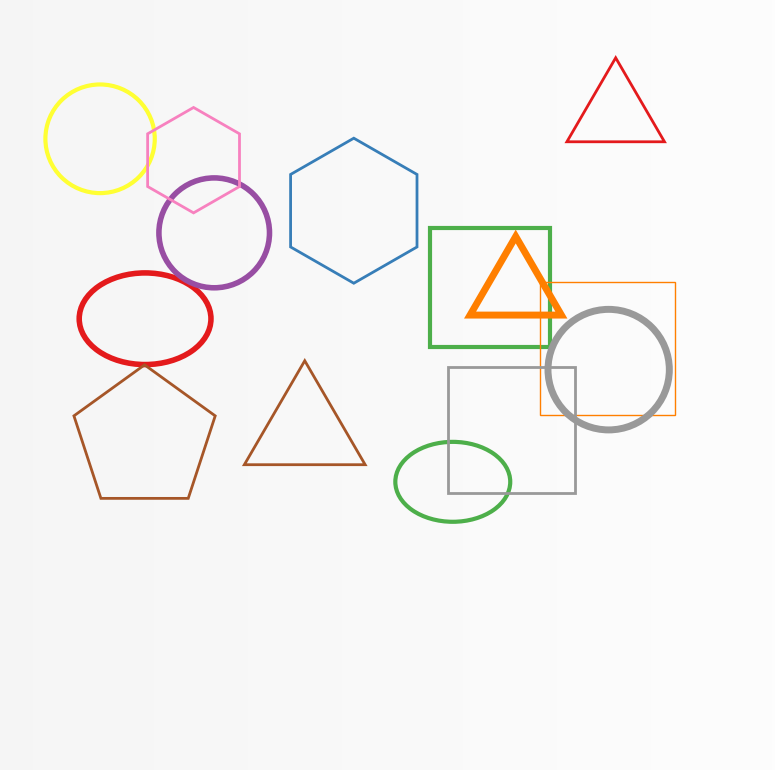[{"shape": "oval", "thickness": 2, "radius": 0.43, "center": [0.187, 0.586]}, {"shape": "triangle", "thickness": 1, "radius": 0.36, "center": [0.794, 0.852]}, {"shape": "hexagon", "thickness": 1, "radius": 0.47, "center": [0.457, 0.726]}, {"shape": "square", "thickness": 1.5, "radius": 0.39, "center": [0.633, 0.627]}, {"shape": "oval", "thickness": 1.5, "radius": 0.37, "center": [0.584, 0.374]}, {"shape": "circle", "thickness": 2, "radius": 0.36, "center": [0.276, 0.698]}, {"shape": "square", "thickness": 0.5, "radius": 0.43, "center": [0.784, 0.547]}, {"shape": "triangle", "thickness": 2.5, "radius": 0.34, "center": [0.665, 0.625]}, {"shape": "circle", "thickness": 1.5, "radius": 0.35, "center": [0.129, 0.82]}, {"shape": "pentagon", "thickness": 1, "radius": 0.48, "center": [0.187, 0.43]}, {"shape": "triangle", "thickness": 1, "radius": 0.45, "center": [0.393, 0.441]}, {"shape": "hexagon", "thickness": 1, "radius": 0.34, "center": [0.25, 0.792]}, {"shape": "circle", "thickness": 2.5, "radius": 0.39, "center": [0.785, 0.52]}, {"shape": "square", "thickness": 1, "radius": 0.41, "center": [0.66, 0.442]}]